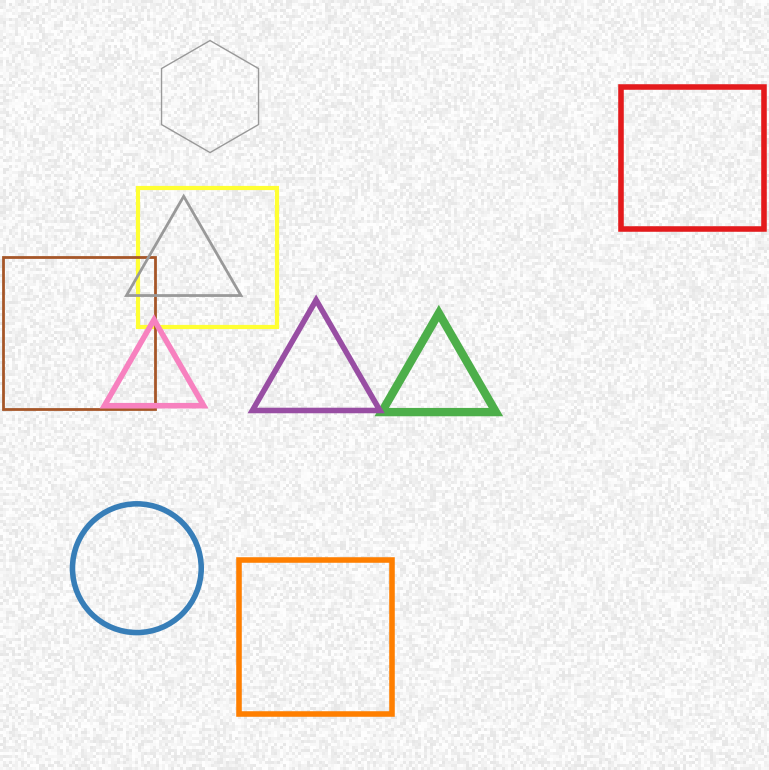[{"shape": "square", "thickness": 2, "radius": 0.46, "center": [0.9, 0.795]}, {"shape": "circle", "thickness": 2, "radius": 0.42, "center": [0.178, 0.262]}, {"shape": "triangle", "thickness": 3, "radius": 0.43, "center": [0.57, 0.508]}, {"shape": "triangle", "thickness": 2, "radius": 0.48, "center": [0.411, 0.515]}, {"shape": "square", "thickness": 2, "radius": 0.5, "center": [0.41, 0.173]}, {"shape": "square", "thickness": 1.5, "radius": 0.45, "center": [0.27, 0.665]}, {"shape": "square", "thickness": 1, "radius": 0.49, "center": [0.103, 0.568]}, {"shape": "triangle", "thickness": 2, "radius": 0.37, "center": [0.2, 0.51]}, {"shape": "hexagon", "thickness": 0.5, "radius": 0.36, "center": [0.273, 0.875]}, {"shape": "triangle", "thickness": 1, "radius": 0.43, "center": [0.239, 0.659]}]